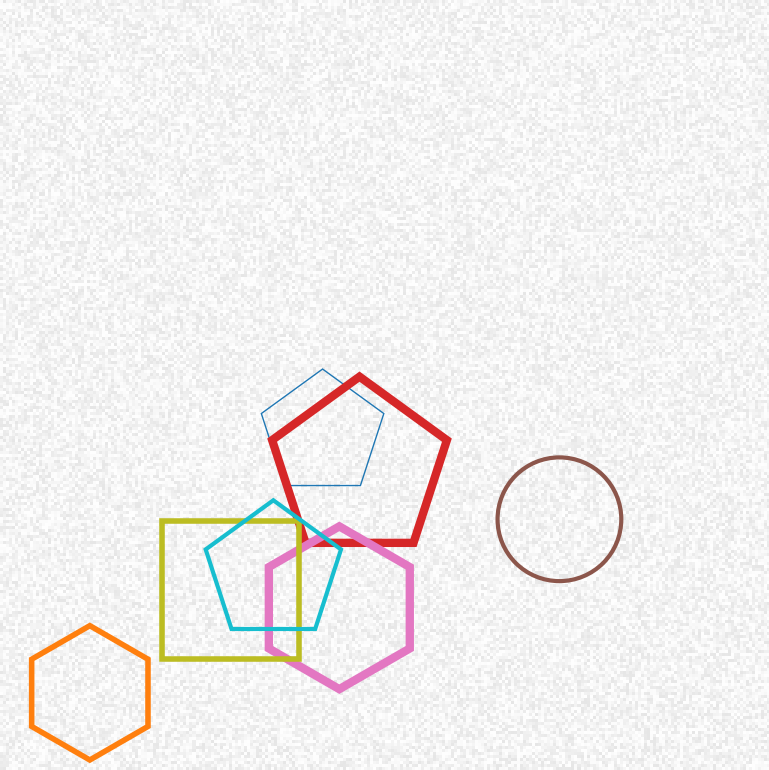[{"shape": "pentagon", "thickness": 0.5, "radius": 0.42, "center": [0.419, 0.437]}, {"shape": "hexagon", "thickness": 2, "radius": 0.44, "center": [0.117, 0.1]}, {"shape": "pentagon", "thickness": 3, "radius": 0.6, "center": [0.467, 0.392]}, {"shape": "circle", "thickness": 1.5, "radius": 0.4, "center": [0.727, 0.326]}, {"shape": "hexagon", "thickness": 3, "radius": 0.53, "center": [0.441, 0.211]}, {"shape": "square", "thickness": 2, "radius": 0.45, "center": [0.299, 0.234]}, {"shape": "pentagon", "thickness": 1.5, "radius": 0.46, "center": [0.355, 0.258]}]